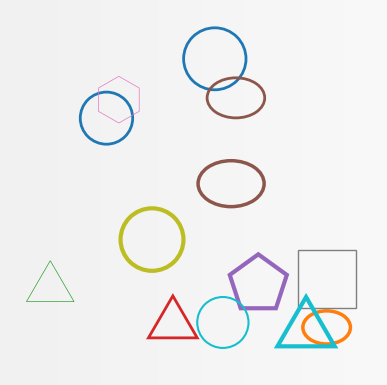[{"shape": "circle", "thickness": 2, "radius": 0.34, "center": [0.275, 0.693]}, {"shape": "circle", "thickness": 2, "radius": 0.4, "center": [0.554, 0.847]}, {"shape": "oval", "thickness": 2.5, "radius": 0.31, "center": [0.843, 0.15]}, {"shape": "triangle", "thickness": 0.5, "radius": 0.35, "center": [0.13, 0.252]}, {"shape": "triangle", "thickness": 2, "radius": 0.36, "center": [0.446, 0.159]}, {"shape": "pentagon", "thickness": 3, "radius": 0.39, "center": [0.667, 0.262]}, {"shape": "oval", "thickness": 2.5, "radius": 0.43, "center": [0.596, 0.523]}, {"shape": "oval", "thickness": 2, "radius": 0.37, "center": [0.609, 0.746]}, {"shape": "hexagon", "thickness": 0.5, "radius": 0.3, "center": [0.307, 0.741]}, {"shape": "square", "thickness": 1, "radius": 0.38, "center": [0.843, 0.275]}, {"shape": "circle", "thickness": 3, "radius": 0.41, "center": [0.392, 0.378]}, {"shape": "triangle", "thickness": 3, "radius": 0.43, "center": [0.79, 0.143]}, {"shape": "circle", "thickness": 1.5, "radius": 0.33, "center": [0.575, 0.162]}]